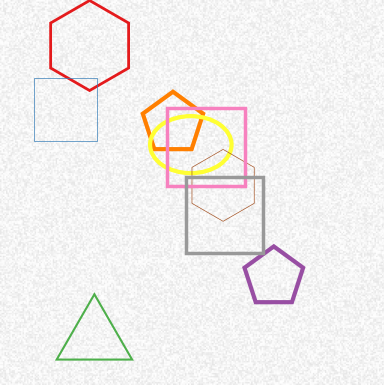[{"shape": "hexagon", "thickness": 2, "radius": 0.58, "center": [0.233, 0.882]}, {"shape": "square", "thickness": 0.5, "radius": 0.41, "center": [0.171, 0.717]}, {"shape": "triangle", "thickness": 1.5, "radius": 0.57, "center": [0.245, 0.123]}, {"shape": "pentagon", "thickness": 3, "radius": 0.4, "center": [0.711, 0.28]}, {"shape": "pentagon", "thickness": 3, "radius": 0.41, "center": [0.449, 0.679]}, {"shape": "oval", "thickness": 3, "radius": 0.53, "center": [0.496, 0.624]}, {"shape": "hexagon", "thickness": 0.5, "radius": 0.47, "center": [0.579, 0.519]}, {"shape": "square", "thickness": 2.5, "radius": 0.5, "center": [0.535, 0.617]}, {"shape": "square", "thickness": 2.5, "radius": 0.5, "center": [0.583, 0.442]}]